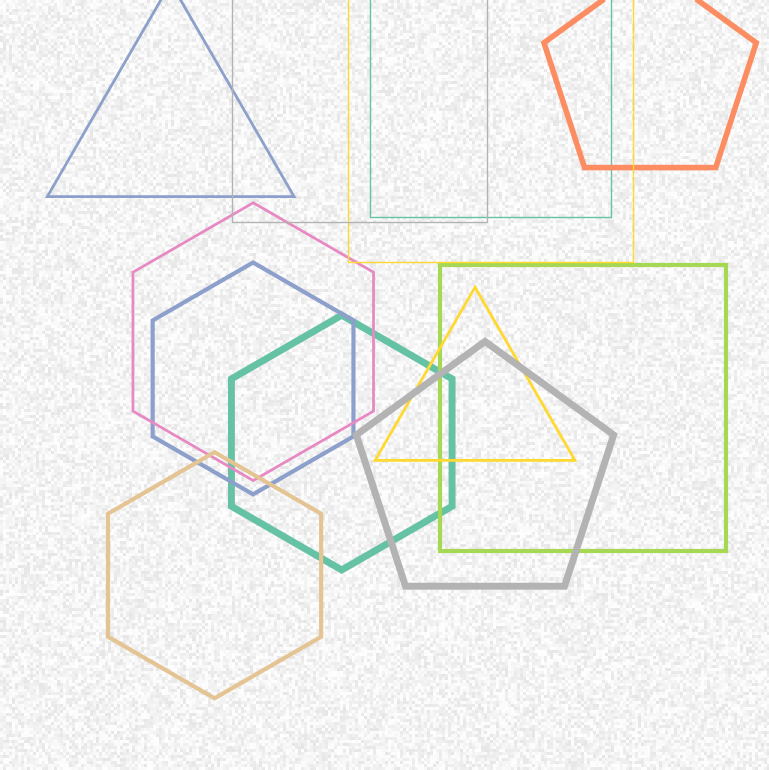[{"shape": "hexagon", "thickness": 2.5, "radius": 0.83, "center": [0.444, 0.425]}, {"shape": "square", "thickness": 0.5, "radius": 0.78, "center": [0.637, 0.875]}, {"shape": "pentagon", "thickness": 2, "radius": 0.72, "center": [0.844, 0.9]}, {"shape": "triangle", "thickness": 1, "radius": 0.93, "center": [0.222, 0.837]}, {"shape": "hexagon", "thickness": 1.5, "radius": 0.75, "center": [0.329, 0.509]}, {"shape": "hexagon", "thickness": 1, "radius": 0.9, "center": [0.329, 0.556]}, {"shape": "square", "thickness": 1.5, "radius": 0.93, "center": [0.757, 0.47]}, {"shape": "square", "thickness": 0.5, "radius": 0.92, "center": [0.637, 0.844]}, {"shape": "triangle", "thickness": 1, "radius": 0.75, "center": [0.617, 0.477]}, {"shape": "hexagon", "thickness": 1.5, "radius": 0.8, "center": [0.279, 0.253]}, {"shape": "pentagon", "thickness": 2.5, "radius": 0.88, "center": [0.63, 0.381]}, {"shape": "square", "thickness": 0.5, "radius": 0.83, "center": [0.467, 0.878]}]